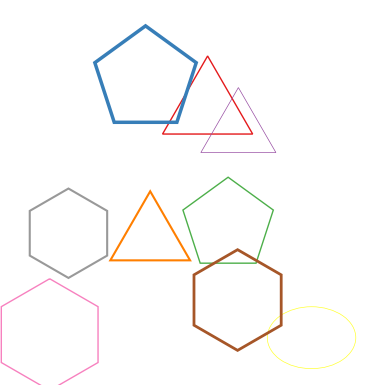[{"shape": "triangle", "thickness": 1, "radius": 0.68, "center": [0.539, 0.719]}, {"shape": "pentagon", "thickness": 2.5, "radius": 0.69, "center": [0.378, 0.794]}, {"shape": "pentagon", "thickness": 1, "radius": 0.62, "center": [0.593, 0.416]}, {"shape": "triangle", "thickness": 0.5, "radius": 0.56, "center": [0.619, 0.66]}, {"shape": "triangle", "thickness": 1.5, "radius": 0.6, "center": [0.39, 0.384]}, {"shape": "oval", "thickness": 0.5, "radius": 0.57, "center": [0.809, 0.123]}, {"shape": "hexagon", "thickness": 2, "radius": 0.65, "center": [0.617, 0.221]}, {"shape": "hexagon", "thickness": 1, "radius": 0.73, "center": [0.129, 0.131]}, {"shape": "hexagon", "thickness": 1.5, "radius": 0.58, "center": [0.178, 0.394]}]